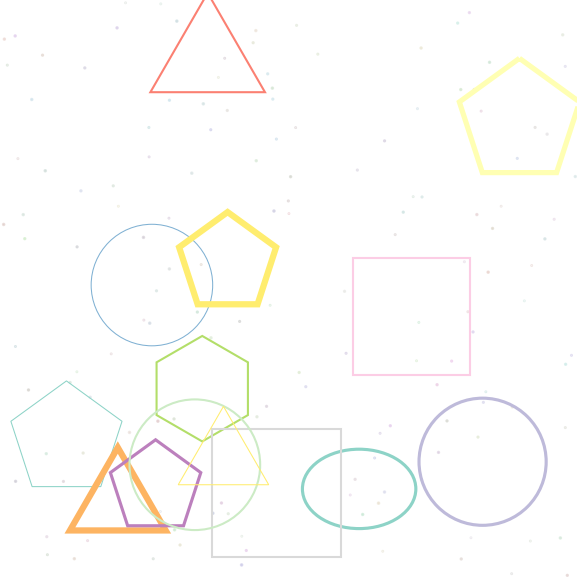[{"shape": "oval", "thickness": 1.5, "radius": 0.49, "center": [0.622, 0.153]}, {"shape": "pentagon", "thickness": 0.5, "radius": 0.51, "center": [0.115, 0.238]}, {"shape": "pentagon", "thickness": 2.5, "radius": 0.55, "center": [0.899, 0.789]}, {"shape": "circle", "thickness": 1.5, "radius": 0.55, "center": [0.836, 0.2]}, {"shape": "triangle", "thickness": 1, "radius": 0.57, "center": [0.36, 0.897]}, {"shape": "circle", "thickness": 0.5, "radius": 0.53, "center": [0.263, 0.506]}, {"shape": "triangle", "thickness": 3, "radius": 0.48, "center": [0.204, 0.128]}, {"shape": "hexagon", "thickness": 1, "radius": 0.46, "center": [0.35, 0.326]}, {"shape": "square", "thickness": 1, "radius": 0.51, "center": [0.713, 0.451]}, {"shape": "square", "thickness": 1, "radius": 0.56, "center": [0.478, 0.146]}, {"shape": "pentagon", "thickness": 1.5, "radius": 0.41, "center": [0.269, 0.155]}, {"shape": "circle", "thickness": 1, "radius": 0.57, "center": [0.337, 0.194]}, {"shape": "pentagon", "thickness": 3, "radius": 0.44, "center": [0.394, 0.544]}, {"shape": "triangle", "thickness": 0.5, "radius": 0.45, "center": [0.387, 0.205]}]